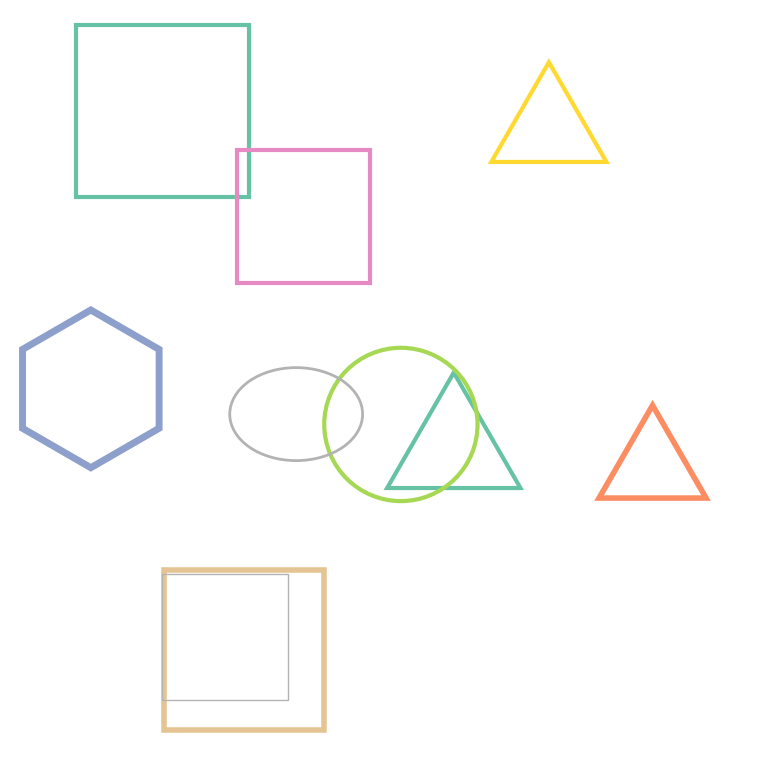[{"shape": "square", "thickness": 1.5, "radius": 0.56, "center": [0.211, 0.856]}, {"shape": "triangle", "thickness": 1.5, "radius": 0.5, "center": [0.589, 0.416]}, {"shape": "triangle", "thickness": 2, "radius": 0.4, "center": [0.847, 0.393]}, {"shape": "hexagon", "thickness": 2.5, "radius": 0.51, "center": [0.118, 0.495]}, {"shape": "square", "thickness": 1.5, "radius": 0.43, "center": [0.394, 0.719]}, {"shape": "circle", "thickness": 1.5, "radius": 0.5, "center": [0.521, 0.449]}, {"shape": "triangle", "thickness": 1.5, "radius": 0.43, "center": [0.713, 0.833]}, {"shape": "square", "thickness": 2, "radius": 0.52, "center": [0.317, 0.156]}, {"shape": "square", "thickness": 0.5, "radius": 0.41, "center": [0.292, 0.173]}, {"shape": "oval", "thickness": 1, "radius": 0.43, "center": [0.385, 0.462]}]